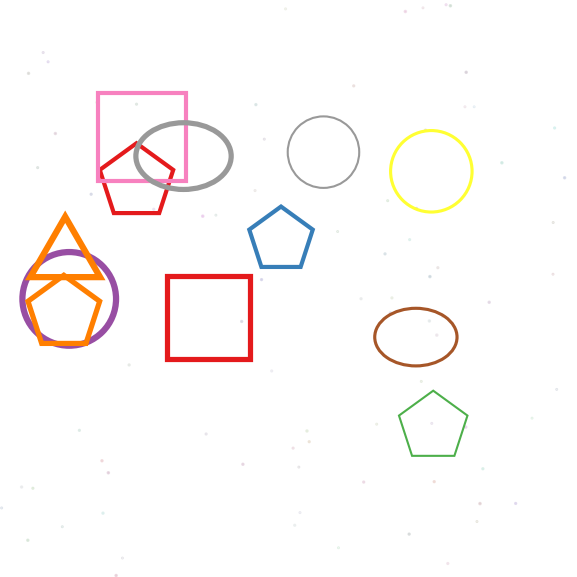[{"shape": "pentagon", "thickness": 2, "radius": 0.33, "center": [0.236, 0.684]}, {"shape": "square", "thickness": 2.5, "radius": 0.36, "center": [0.361, 0.449]}, {"shape": "pentagon", "thickness": 2, "radius": 0.29, "center": [0.487, 0.584]}, {"shape": "pentagon", "thickness": 1, "radius": 0.31, "center": [0.75, 0.26]}, {"shape": "circle", "thickness": 3, "radius": 0.41, "center": [0.12, 0.482]}, {"shape": "triangle", "thickness": 3, "radius": 0.35, "center": [0.113, 0.554]}, {"shape": "pentagon", "thickness": 2.5, "radius": 0.33, "center": [0.111, 0.457]}, {"shape": "circle", "thickness": 1.5, "radius": 0.35, "center": [0.747, 0.703]}, {"shape": "oval", "thickness": 1.5, "radius": 0.36, "center": [0.72, 0.415]}, {"shape": "square", "thickness": 2, "radius": 0.38, "center": [0.246, 0.762]}, {"shape": "oval", "thickness": 2.5, "radius": 0.41, "center": [0.318, 0.729]}, {"shape": "circle", "thickness": 1, "radius": 0.31, "center": [0.56, 0.736]}]